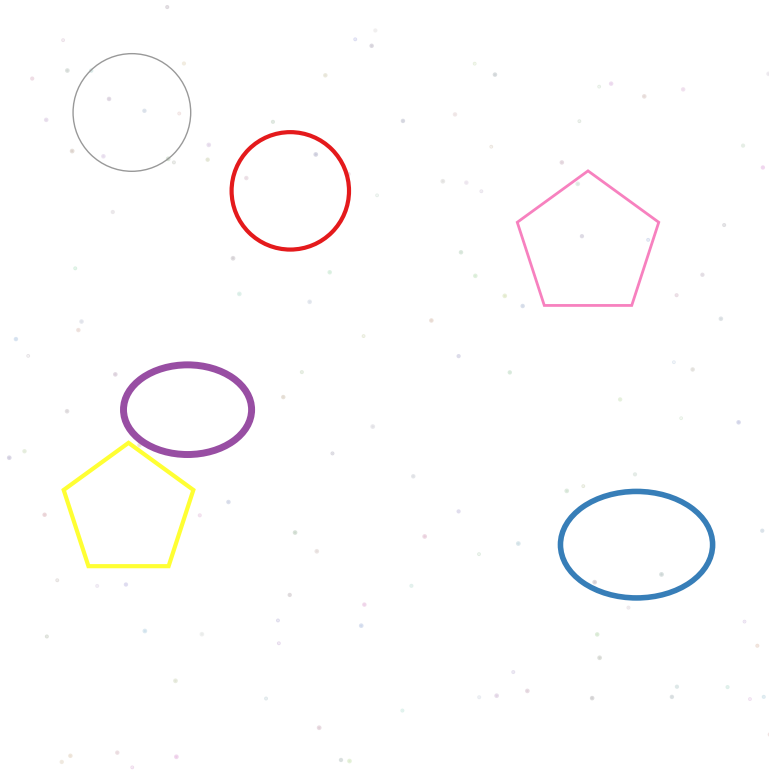[{"shape": "circle", "thickness": 1.5, "radius": 0.38, "center": [0.377, 0.752]}, {"shape": "oval", "thickness": 2, "radius": 0.49, "center": [0.827, 0.293]}, {"shape": "oval", "thickness": 2.5, "radius": 0.42, "center": [0.244, 0.468]}, {"shape": "pentagon", "thickness": 1.5, "radius": 0.44, "center": [0.167, 0.336]}, {"shape": "pentagon", "thickness": 1, "radius": 0.48, "center": [0.764, 0.681]}, {"shape": "circle", "thickness": 0.5, "radius": 0.38, "center": [0.171, 0.854]}]